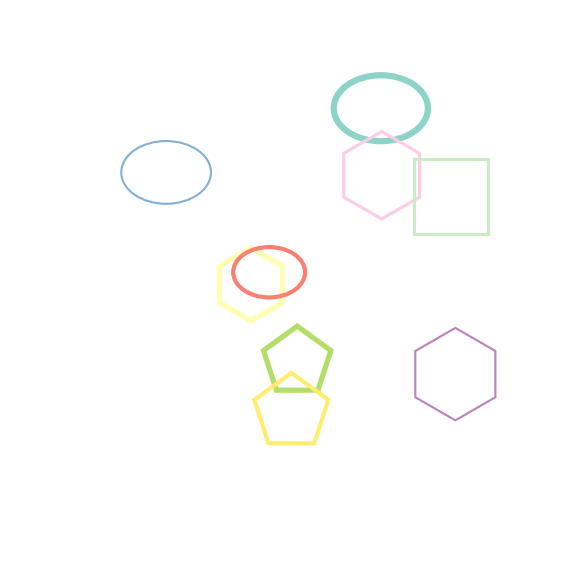[{"shape": "oval", "thickness": 3, "radius": 0.41, "center": [0.659, 0.812]}, {"shape": "hexagon", "thickness": 2.5, "radius": 0.32, "center": [0.435, 0.507]}, {"shape": "oval", "thickness": 2, "radius": 0.31, "center": [0.466, 0.528]}, {"shape": "oval", "thickness": 1, "radius": 0.39, "center": [0.288, 0.701]}, {"shape": "pentagon", "thickness": 2.5, "radius": 0.31, "center": [0.515, 0.373]}, {"shape": "hexagon", "thickness": 1.5, "radius": 0.38, "center": [0.661, 0.696]}, {"shape": "hexagon", "thickness": 1, "radius": 0.4, "center": [0.788, 0.351]}, {"shape": "square", "thickness": 1.5, "radius": 0.32, "center": [0.781, 0.659]}, {"shape": "pentagon", "thickness": 2, "radius": 0.34, "center": [0.504, 0.286]}]